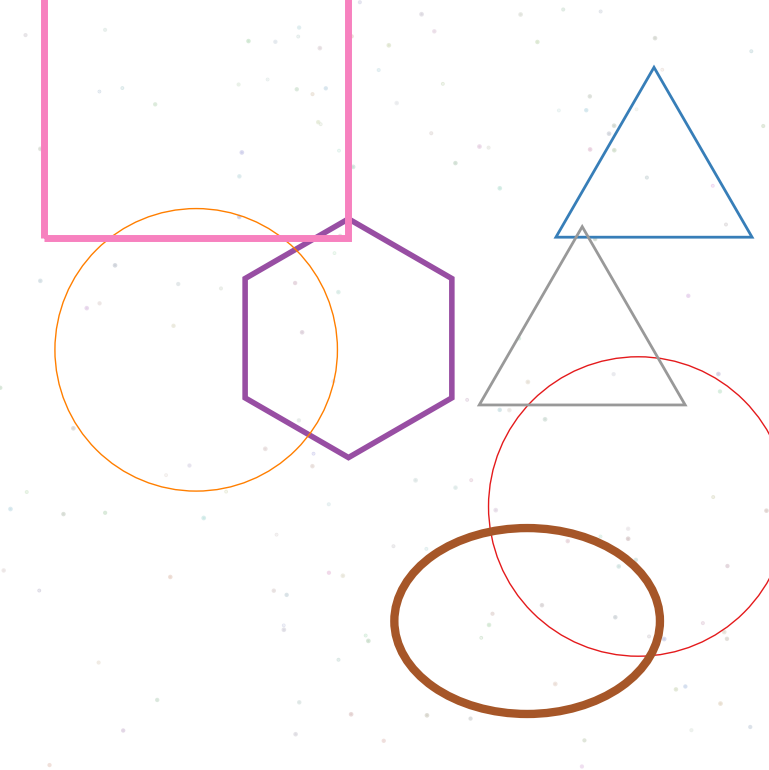[{"shape": "circle", "thickness": 0.5, "radius": 0.97, "center": [0.829, 0.342]}, {"shape": "triangle", "thickness": 1, "radius": 0.74, "center": [0.849, 0.765]}, {"shape": "hexagon", "thickness": 2, "radius": 0.77, "center": [0.453, 0.561]}, {"shape": "circle", "thickness": 0.5, "radius": 0.92, "center": [0.255, 0.546]}, {"shape": "oval", "thickness": 3, "radius": 0.86, "center": [0.685, 0.193]}, {"shape": "square", "thickness": 2.5, "radius": 0.98, "center": [0.255, 0.888]}, {"shape": "triangle", "thickness": 1, "radius": 0.77, "center": [0.756, 0.551]}]